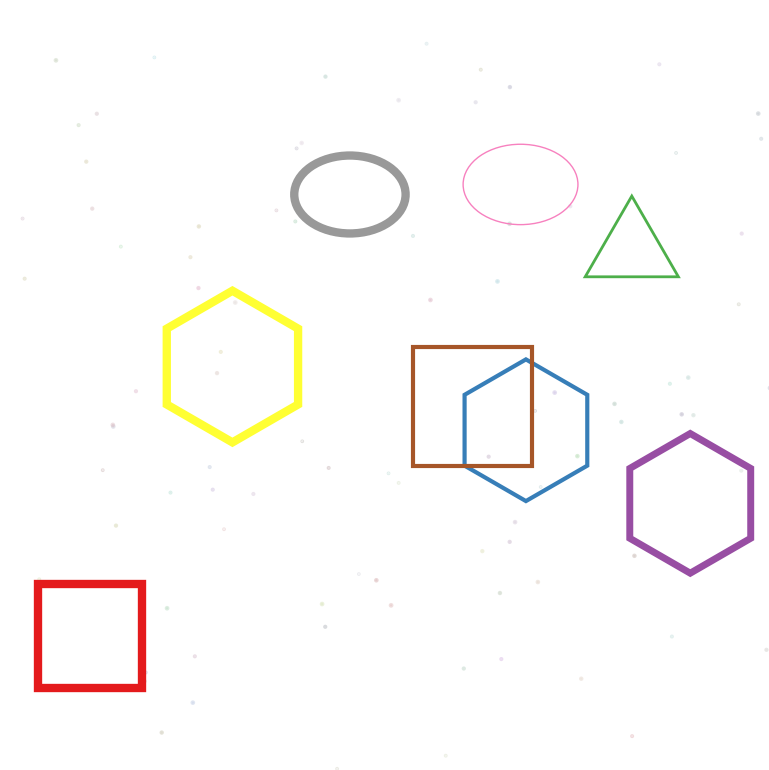[{"shape": "square", "thickness": 3, "radius": 0.34, "center": [0.117, 0.174]}, {"shape": "hexagon", "thickness": 1.5, "radius": 0.46, "center": [0.683, 0.441]}, {"shape": "triangle", "thickness": 1, "radius": 0.35, "center": [0.821, 0.675]}, {"shape": "hexagon", "thickness": 2.5, "radius": 0.45, "center": [0.896, 0.346]}, {"shape": "hexagon", "thickness": 3, "radius": 0.49, "center": [0.302, 0.524]}, {"shape": "square", "thickness": 1.5, "radius": 0.39, "center": [0.614, 0.472]}, {"shape": "oval", "thickness": 0.5, "radius": 0.37, "center": [0.676, 0.76]}, {"shape": "oval", "thickness": 3, "radius": 0.36, "center": [0.454, 0.747]}]